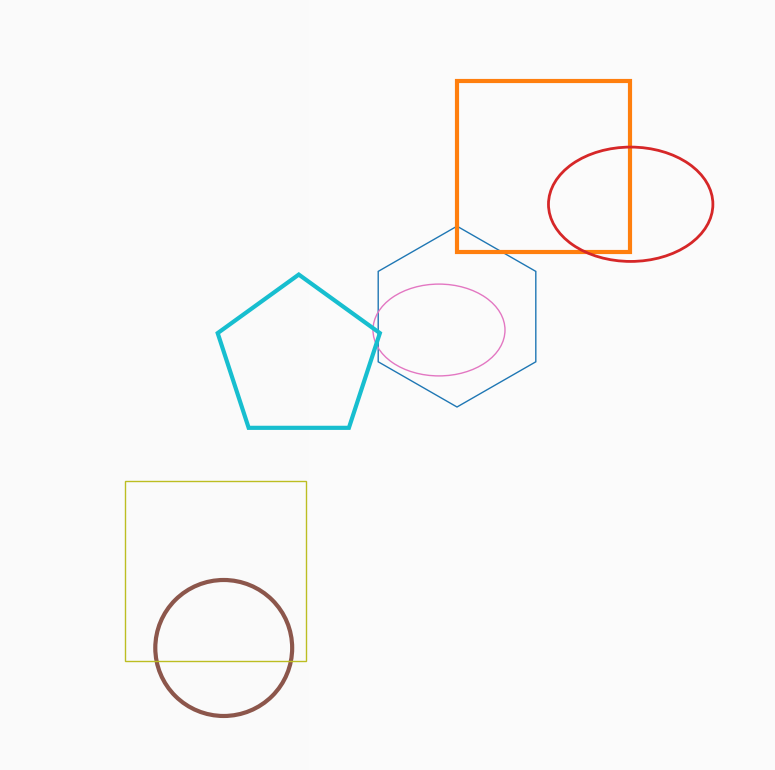[{"shape": "hexagon", "thickness": 0.5, "radius": 0.59, "center": [0.59, 0.589]}, {"shape": "square", "thickness": 1.5, "radius": 0.56, "center": [0.701, 0.784]}, {"shape": "oval", "thickness": 1, "radius": 0.53, "center": [0.814, 0.735]}, {"shape": "circle", "thickness": 1.5, "radius": 0.44, "center": [0.289, 0.158]}, {"shape": "oval", "thickness": 0.5, "radius": 0.43, "center": [0.566, 0.571]}, {"shape": "square", "thickness": 0.5, "radius": 0.58, "center": [0.278, 0.258]}, {"shape": "pentagon", "thickness": 1.5, "radius": 0.55, "center": [0.386, 0.533]}]